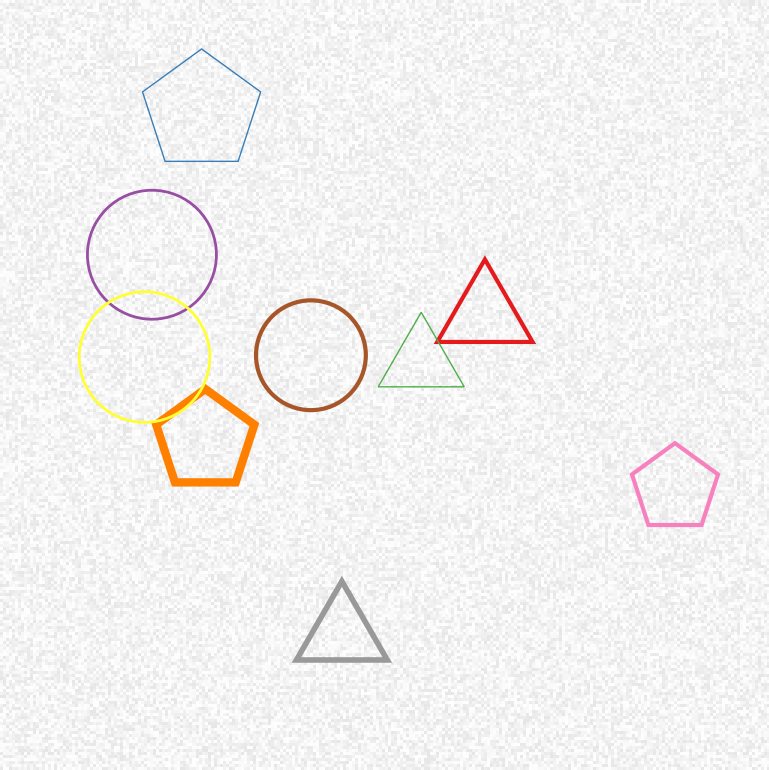[{"shape": "triangle", "thickness": 1.5, "radius": 0.36, "center": [0.63, 0.592]}, {"shape": "pentagon", "thickness": 0.5, "radius": 0.4, "center": [0.262, 0.856]}, {"shape": "triangle", "thickness": 0.5, "radius": 0.32, "center": [0.547, 0.53]}, {"shape": "circle", "thickness": 1, "radius": 0.42, "center": [0.197, 0.669]}, {"shape": "pentagon", "thickness": 3, "radius": 0.34, "center": [0.267, 0.428]}, {"shape": "circle", "thickness": 1, "radius": 0.42, "center": [0.188, 0.536]}, {"shape": "circle", "thickness": 1.5, "radius": 0.36, "center": [0.404, 0.539]}, {"shape": "pentagon", "thickness": 1.5, "radius": 0.29, "center": [0.877, 0.366]}, {"shape": "triangle", "thickness": 2, "radius": 0.34, "center": [0.444, 0.177]}]